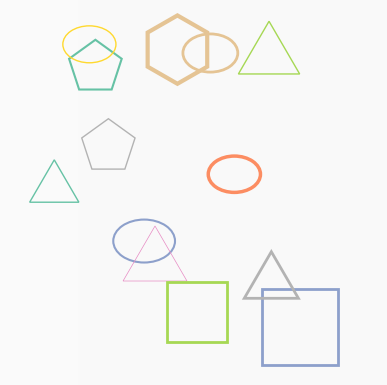[{"shape": "pentagon", "thickness": 1.5, "radius": 0.36, "center": [0.246, 0.825]}, {"shape": "triangle", "thickness": 1, "radius": 0.37, "center": [0.14, 0.511]}, {"shape": "oval", "thickness": 2.5, "radius": 0.34, "center": [0.605, 0.547]}, {"shape": "oval", "thickness": 1.5, "radius": 0.4, "center": [0.372, 0.374]}, {"shape": "square", "thickness": 2, "radius": 0.49, "center": [0.774, 0.151]}, {"shape": "triangle", "thickness": 0.5, "radius": 0.48, "center": [0.4, 0.318]}, {"shape": "triangle", "thickness": 1, "radius": 0.46, "center": [0.694, 0.854]}, {"shape": "square", "thickness": 2, "radius": 0.39, "center": [0.509, 0.189]}, {"shape": "oval", "thickness": 1, "radius": 0.34, "center": [0.231, 0.885]}, {"shape": "hexagon", "thickness": 3, "radius": 0.44, "center": [0.458, 0.871]}, {"shape": "oval", "thickness": 2, "radius": 0.35, "center": [0.543, 0.862]}, {"shape": "triangle", "thickness": 2, "radius": 0.4, "center": [0.7, 0.266]}, {"shape": "pentagon", "thickness": 1, "radius": 0.36, "center": [0.28, 0.619]}]